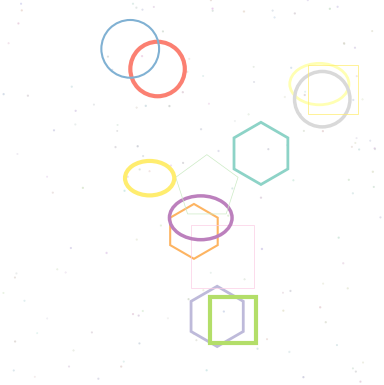[{"shape": "hexagon", "thickness": 2, "radius": 0.4, "center": [0.678, 0.602]}, {"shape": "oval", "thickness": 2, "radius": 0.38, "center": [0.829, 0.782]}, {"shape": "hexagon", "thickness": 2, "radius": 0.39, "center": [0.564, 0.178]}, {"shape": "circle", "thickness": 3, "radius": 0.35, "center": [0.409, 0.821]}, {"shape": "circle", "thickness": 1.5, "radius": 0.37, "center": [0.338, 0.873]}, {"shape": "hexagon", "thickness": 1.5, "radius": 0.36, "center": [0.504, 0.399]}, {"shape": "square", "thickness": 3, "radius": 0.3, "center": [0.605, 0.169]}, {"shape": "square", "thickness": 0.5, "radius": 0.41, "center": [0.578, 0.334]}, {"shape": "circle", "thickness": 2.5, "radius": 0.36, "center": [0.837, 0.742]}, {"shape": "oval", "thickness": 2.5, "radius": 0.41, "center": [0.521, 0.434]}, {"shape": "pentagon", "thickness": 0.5, "radius": 0.43, "center": [0.537, 0.513]}, {"shape": "square", "thickness": 0.5, "radius": 0.32, "center": [0.865, 0.767]}, {"shape": "oval", "thickness": 3, "radius": 0.32, "center": [0.389, 0.537]}]